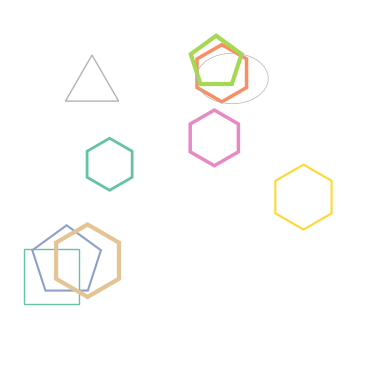[{"shape": "square", "thickness": 1, "radius": 0.36, "center": [0.134, 0.282]}, {"shape": "hexagon", "thickness": 2, "radius": 0.34, "center": [0.285, 0.573]}, {"shape": "hexagon", "thickness": 2.5, "radius": 0.37, "center": [0.576, 0.81]}, {"shape": "pentagon", "thickness": 1.5, "radius": 0.47, "center": [0.173, 0.321]}, {"shape": "hexagon", "thickness": 2.5, "radius": 0.36, "center": [0.557, 0.642]}, {"shape": "pentagon", "thickness": 3, "radius": 0.35, "center": [0.561, 0.838]}, {"shape": "hexagon", "thickness": 1.5, "radius": 0.42, "center": [0.788, 0.488]}, {"shape": "hexagon", "thickness": 3, "radius": 0.47, "center": [0.227, 0.323]}, {"shape": "triangle", "thickness": 1, "radius": 0.4, "center": [0.239, 0.777]}, {"shape": "oval", "thickness": 0.5, "radius": 0.47, "center": [0.603, 0.796]}]